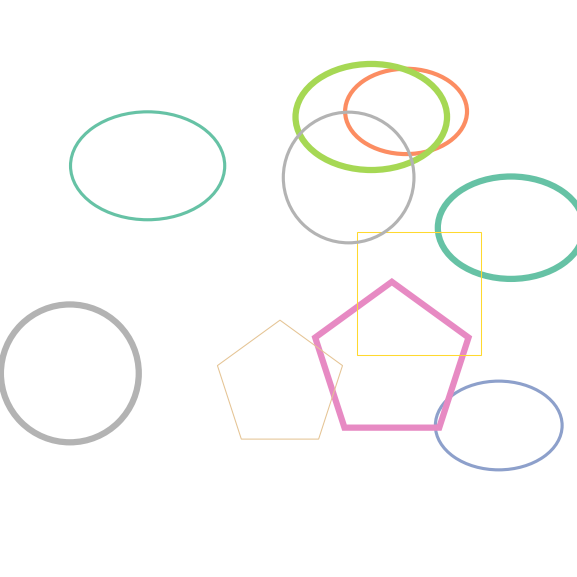[{"shape": "oval", "thickness": 1.5, "radius": 0.67, "center": [0.256, 0.712]}, {"shape": "oval", "thickness": 3, "radius": 0.63, "center": [0.885, 0.605]}, {"shape": "oval", "thickness": 2, "radius": 0.53, "center": [0.703, 0.806]}, {"shape": "oval", "thickness": 1.5, "radius": 0.55, "center": [0.864, 0.262]}, {"shape": "pentagon", "thickness": 3, "radius": 0.7, "center": [0.679, 0.372]}, {"shape": "oval", "thickness": 3, "radius": 0.66, "center": [0.643, 0.797]}, {"shape": "square", "thickness": 0.5, "radius": 0.53, "center": [0.725, 0.491]}, {"shape": "pentagon", "thickness": 0.5, "radius": 0.57, "center": [0.485, 0.331]}, {"shape": "circle", "thickness": 1.5, "radius": 0.57, "center": [0.604, 0.692]}, {"shape": "circle", "thickness": 3, "radius": 0.6, "center": [0.121, 0.353]}]